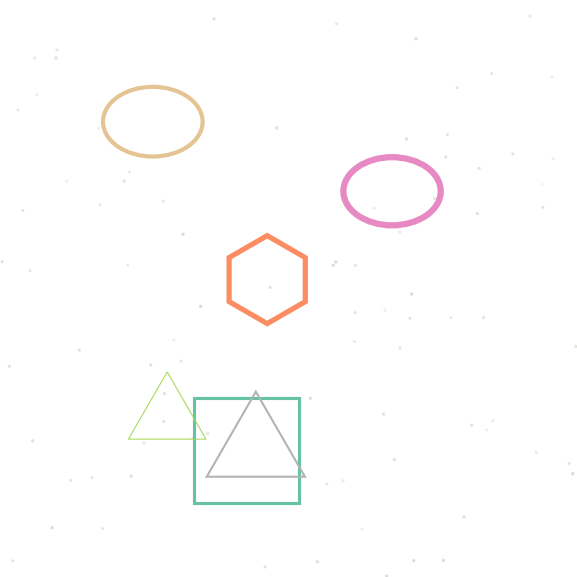[{"shape": "square", "thickness": 1.5, "radius": 0.45, "center": [0.427, 0.219]}, {"shape": "hexagon", "thickness": 2.5, "radius": 0.38, "center": [0.463, 0.515]}, {"shape": "oval", "thickness": 3, "radius": 0.42, "center": [0.679, 0.668]}, {"shape": "triangle", "thickness": 0.5, "radius": 0.39, "center": [0.29, 0.278]}, {"shape": "oval", "thickness": 2, "radius": 0.43, "center": [0.265, 0.788]}, {"shape": "triangle", "thickness": 1, "radius": 0.49, "center": [0.443, 0.223]}]